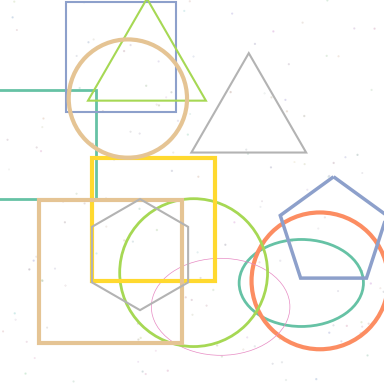[{"shape": "oval", "thickness": 2, "radius": 0.81, "center": [0.783, 0.265]}, {"shape": "square", "thickness": 2, "radius": 0.71, "center": [0.107, 0.625]}, {"shape": "circle", "thickness": 3, "radius": 0.89, "center": [0.831, 0.27]}, {"shape": "square", "thickness": 1.5, "radius": 0.71, "center": [0.314, 0.853]}, {"shape": "pentagon", "thickness": 2.5, "radius": 0.73, "center": [0.866, 0.395]}, {"shape": "oval", "thickness": 0.5, "radius": 0.9, "center": [0.573, 0.203]}, {"shape": "triangle", "thickness": 1.5, "radius": 0.88, "center": [0.382, 0.827]}, {"shape": "circle", "thickness": 2, "radius": 0.96, "center": [0.503, 0.292]}, {"shape": "square", "thickness": 3, "radius": 0.8, "center": [0.399, 0.43]}, {"shape": "circle", "thickness": 3, "radius": 0.77, "center": [0.332, 0.744]}, {"shape": "square", "thickness": 3, "radius": 0.93, "center": [0.288, 0.294]}, {"shape": "hexagon", "thickness": 1.5, "radius": 0.72, "center": [0.364, 0.339]}, {"shape": "triangle", "thickness": 1.5, "radius": 0.86, "center": [0.646, 0.69]}]